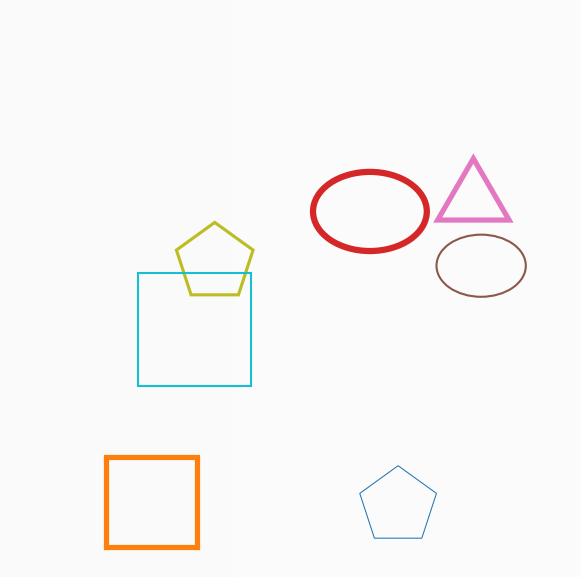[{"shape": "pentagon", "thickness": 0.5, "radius": 0.35, "center": [0.685, 0.123]}, {"shape": "square", "thickness": 2.5, "radius": 0.39, "center": [0.261, 0.13]}, {"shape": "oval", "thickness": 3, "radius": 0.49, "center": [0.636, 0.633]}, {"shape": "oval", "thickness": 1, "radius": 0.38, "center": [0.828, 0.539]}, {"shape": "triangle", "thickness": 2.5, "radius": 0.35, "center": [0.814, 0.654]}, {"shape": "pentagon", "thickness": 1.5, "radius": 0.35, "center": [0.369, 0.545]}, {"shape": "square", "thickness": 1, "radius": 0.49, "center": [0.335, 0.428]}]